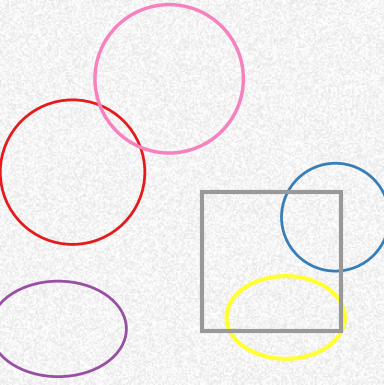[{"shape": "circle", "thickness": 2, "radius": 0.94, "center": [0.188, 0.553]}, {"shape": "circle", "thickness": 2, "radius": 0.7, "center": [0.871, 0.436]}, {"shape": "oval", "thickness": 2, "radius": 0.89, "center": [0.151, 0.146]}, {"shape": "oval", "thickness": 3, "radius": 0.77, "center": [0.742, 0.175]}, {"shape": "circle", "thickness": 2.5, "radius": 0.96, "center": [0.439, 0.795]}, {"shape": "square", "thickness": 3, "radius": 0.9, "center": [0.705, 0.321]}]